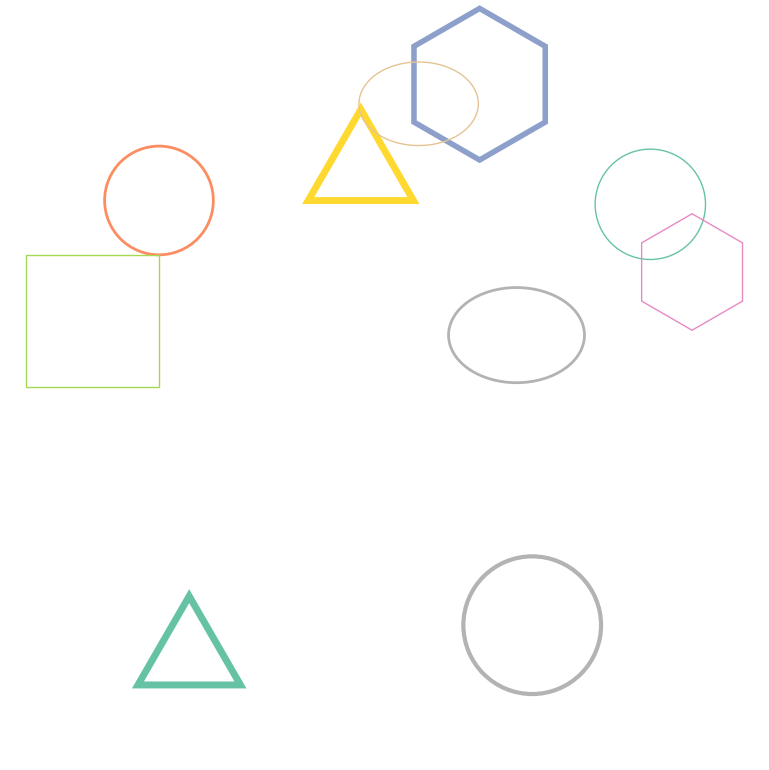[{"shape": "triangle", "thickness": 2.5, "radius": 0.38, "center": [0.246, 0.149]}, {"shape": "circle", "thickness": 0.5, "radius": 0.36, "center": [0.845, 0.735]}, {"shape": "circle", "thickness": 1, "radius": 0.35, "center": [0.206, 0.74]}, {"shape": "hexagon", "thickness": 2, "radius": 0.49, "center": [0.623, 0.891]}, {"shape": "hexagon", "thickness": 0.5, "radius": 0.38, "center": [0.899, 0.647]}, {"shape": "square", "thickness": 0.5, "radius": 0.43, "center": [0.12, 0.583]}, {"shape": "triangle", "thickness": 2.5, "radius": 0.39, "center": [0.469, 0.779]}, {"shape": "oval", "thickness": 0.5, "radius": 0.39, "center": [0.544, 0.865]}, {"shape": "oval", "thickness": 1, "radius": 0.44, "center": [0.671, 0.565]}, {"shape": "circle", "thickness": 1.5, "radius": 0.45, "center": [0.691, 0.188]}]